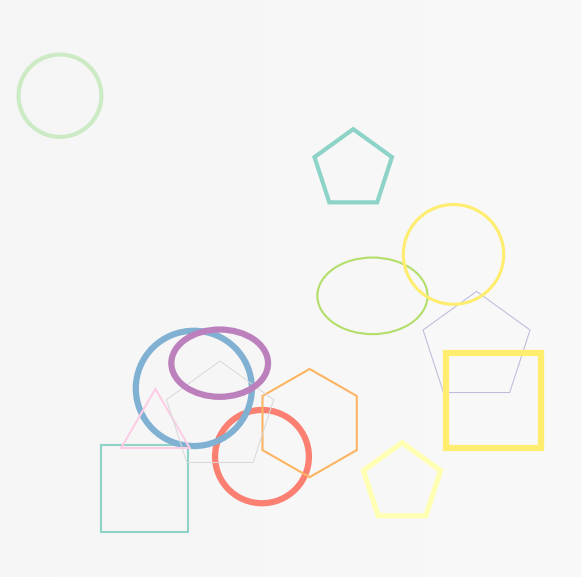[{"shape": "pentagon", "thickness": 2, "radius": 0.35, "center": [0.608, 0.705]}, {"shape": "square", "thickness": 1, "radius": 0.38, "center": [0.249, 0.153]}, {"shape": "pentagon", "thickness": 2.5, "radius": 0.35, "center": [0.692, 0.163]}, {"shape": "pentagon", "thickness": 0.5, "radius": 0.48, "center": [0.82, 0.398]}, {"shape": "circle", "thickness": 3, "radius": 0.4, "center": [0.451, 0.208]}, {"shape": "circle", "thickness": 3, "radius": 0.5, "center": [0.333, 0.327]}, {"shape": "hexagon", "thickness": 1, "radius": 0.47, "center": [0.533, 0.267]}, {"shape": "oval", "thickness": 1, "radius": 0.47, "center": [0.641, 0.487]}, {"shape": "triangle", "thickness": 1, "radius": 0.34, "center": [0.267, 0.257]}, {"shape": "pentagon", "thickness": 0.5, "radius": 0.49, "center": [0.379, 0.277]}, {"shape": "oval", "thickness": 3, "radius": 0.42, "center": [0.378, 0.37]}, {"shape": "circle", "thickness": 2, "radius": 0.36, "center": [0.103, 0.833]}, {"shape": "square", "thickness": 3, "radius": 0.41, "center": [0.849, 0.306]}, {"shape": "circle", "thickness": 1.5, "radius": 0.43, "center": [0.78, 0.559]}]